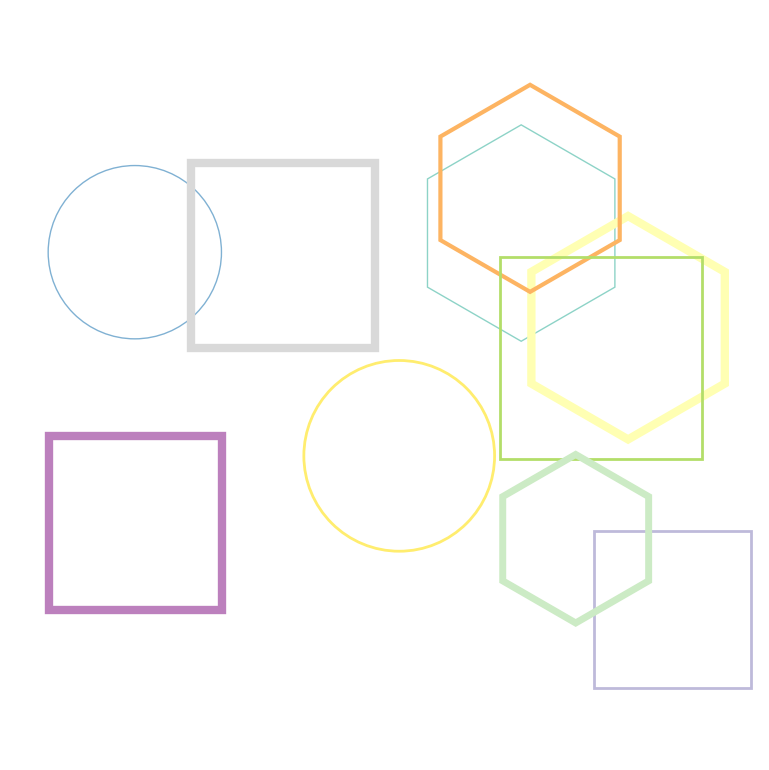[{"shape": "hexagon", "thickness": 0.5, "radius": 0.7, "center": [0.677, 0.697]}, {"shape": "hexagon", "thickness": 3, "radius": 0.73, "center": [0.816, 0.574]}, {"shape": "square", "thickness": 1, "radius": 0.51, "center": [0.873, 0.209]}, {"shape": "circle", "thickness": 0.5, "radius": 0.56, "center": [0.175, 0.672]}, {"shape": "hexagon", "thickness": 1.5, "radius": 0.67, "center": [0.688, 0.755]}, {"shape": "square", "thickness": 1, "radius": 0.65, "center": [0.781, 0.535]}, {"shape": "square", "thickness": 3, "radius": 0.6, "center": [0.367, 0.668]}, {"shape": "square", "thickness": 3, "radius": 0.56, "center": [0.176, 0.32]}, {"shape": "hexagon", "thickness": 2.5, "radius": 0.55, "center": [0.748, 0.3]}, {"shape": "circle", "thickness": 1, "radius": 0.62, "center": [0.518, 0.408]}]